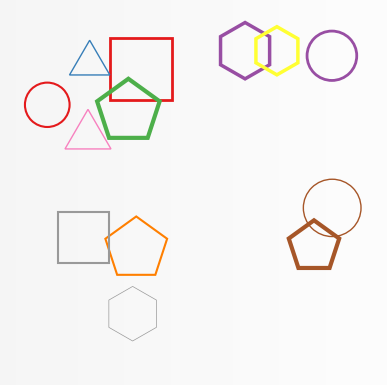[{"shape": "square", "thickness": 2, "radius": 0.4, "center": [0.364, 0.821]}, {"shape": "circle", "thickness": 1.5, "radius": 0.29, "center": [0.122, 0.728]}, {"shape": "triangle", "thickness": 1, "radius": 0.3, "center": [0.231, 0.835]}, {"shape": "pentagon", "thickness": 3, "radius": 0.42, "center": [0.331, 0.711]}, {"shape": "hexagon", "thickness": 2.5, "radius": 0.37, "center": [0.632, 0.868]}, {"shape": "circle", "thickness": 2, "radius": 0.32, "center": [0.857, 0.855]}, {"shape": "pentagon", "thickness": 1.5, "radius": 0.42, "center": [0.352, 0.354]}, {"shape": "hexagon", "thickness": 2.5, "radius": 0.31, "center": [0.715, 0.868]}, {"shape": "pentagon", "thickness": 3, "radius": 0.34, "center": [0.81, 0.359]}, {"shape": "circle", "thickness": 1, "radius": 0.37, "center": [0.857, 0.46]}, {"shape": "triangle", "thickness": 1, "radius": 0.34, "center": [0.227, 0.647]}, {"shape": "square", "thickness": 1.5, "radius": 0.33, "center": [0.214, 0.384]}, {"shape": "hexagon", "thickness": 0.5, "radius": 0.35, "center": [0.342, 0.185]}]